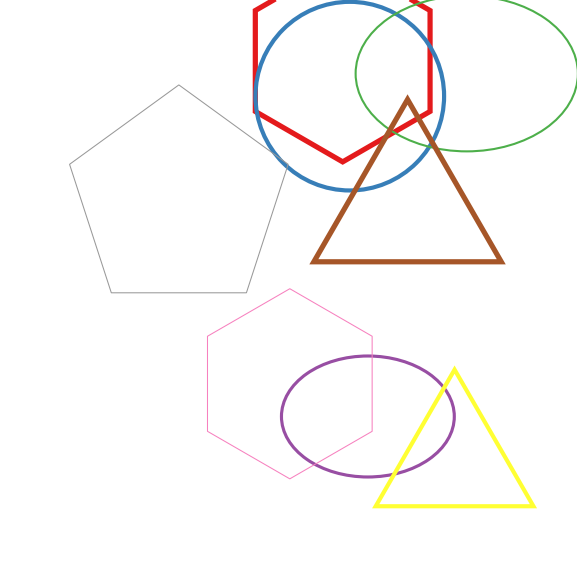[{"shape": "hexagon", "thickness": 2.5, "radius": 0.87, "center": [0.593, 0.894]}, {"shape": "circle", "thickness": 2, "radius": 0.82, "center": [0.606, 0.833]}, {"shape": "oval", "thickness": 1, "radius": 0.96, "center": [0.808, 0.872]}, {"shape": "oval", "thickness": 1.5, "radius": 0.75, "center": [0.637, 0.278]}, {"shape": "triangle", "thickness": 2, "radius": 0.79, "center": [0.787, 0.201]}, {"shape": "triangle", "thickness": 2.5, "radius": 0.94, "center": [0.706, 0.64]}, {"shape": "hexagon", "thickness": 0.5, "radius": 0.82, "center": [0.502, 0.335]}, {"shape": "pentagon", "thickness": 0.5, "radius": 0.99, "center": [0.31, 0.653]}]